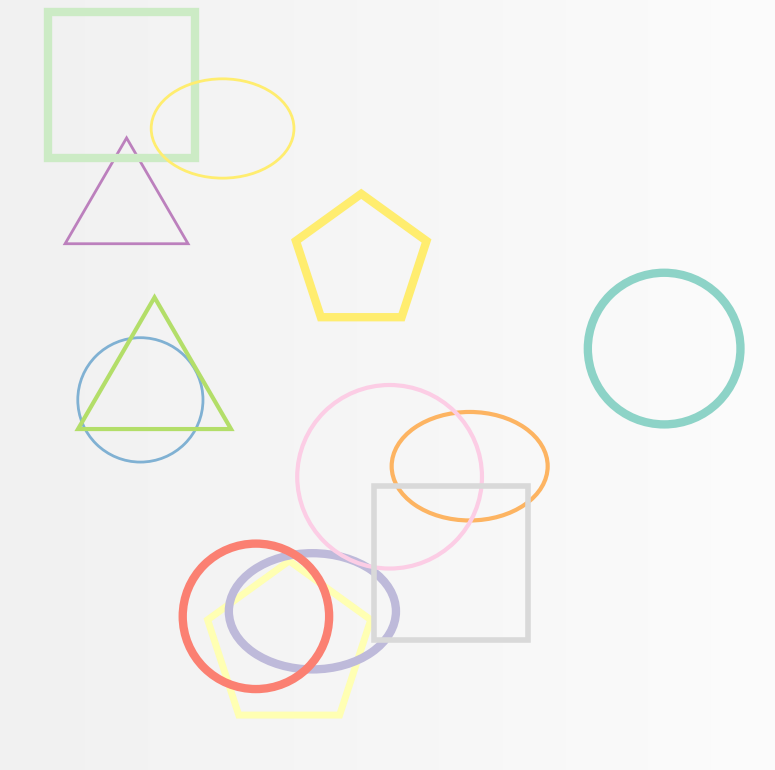[{"shape": "circle", "thickness": 3, "radius": 0.49, "center": [0.857, 0.547]}, {"shape": "pentagon", "thickness": 2.5, "radius": 0.55, "center": [0.373, 0.161]}, {"shape": "oval", "thickness": 3, "radius": 0.54, "center": [0.403, 0.206]}, {"shape": "circle", "thickness": 3, "radius": 0.47, "center": [0.33, 0.2]}, {"shape": "circle", "thickness": 1, "radius": 0.4, "center": [0.181, 0.481]}, {"shape": "oval", "thickness": 1.5, "radius": 0.5, "center": [0.606, 0.395]}, {"shape": "triangle", "thickness": 1.5, "radius": 0.57, "center": [0.199, 0.5]}, {"shape": "circle", "thickness": 1.5, "radius": 0.6, "center": [0.503, 0.381]}, {"shape": "square", "thickness": 2, "radius": 0.5, "center": [0.582, 0.269]}, {"shape": "triangle", "thickness": 1, "radius": 0.46, "center": [0.163, 0.729]}, {"shape": "square", "thickness": 3, "radius": 0.47, "center": [0.156, 0.889]}, {"shape": "pentagon", "thickness": 3, "radius": 0.44, "center": [0.466, 0.66]}, {"shape": "oval", "thickness": 1, "radius": 0.46, "center": [0.287, 0.833]}]